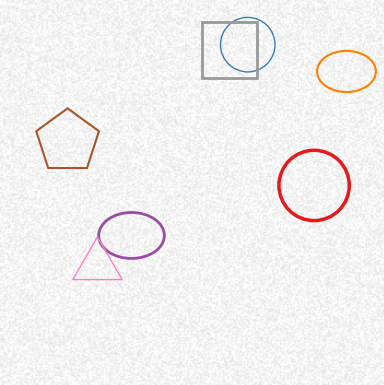[{"shape": "circle", "thickness": 2.5, "radius": 0.46, "center": [0.816, 0.518]}, {"shape": "circle", "thickness": 1, "radius": 0.35, "center": [0.644, 0.884]}, {"shape": "oval", "thickness": 2, "radius": 0.43, "center": [0.342, 0.388]}, {"shape": "oval", "thickness": 1.5, "radius": 0.38, "center": [0.9, 0.814]}, {"shape": "pentagon", "thickness": 1.5, "radius": 0.43, "center": [0.176, 0.633]}, {"shape": "triangle", "thickness": 1, "radius": 0.37, "center": [0.253, 0.311]}, {"shape": "square", "thickness": 2, "radius": 0.36, "center": [0.596, 0.871]}]